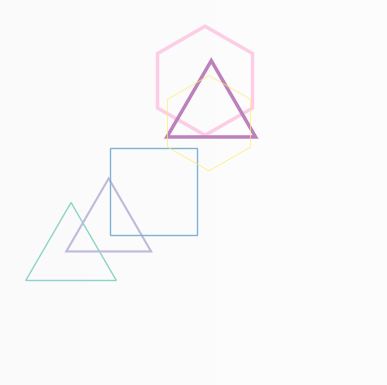[{"shape": "triangle", "thickness": 1, "radius": 0.67, "center": [0.183, 0.339]}, {"shape": "triangle", "thickness": 1.5, "radius": 0.63, "center": [0.28, 0.41]}, {"shape": "square", "thickness": 1, "radius": 0.56, "center": [0.396, 0.502]}, {"shape": "hexagon", "thickness": 2.5, "radius": 0.71, "center": [0.529, 0.79]}, {"shape": "triangle", "thickness": 2.5, "radius": 0.66, "center": [0.545, 0.71]}, {"shape": "hexagon", "thickness": 0.5, "radius": 0.62, "center": [0.539, 0.68]}]